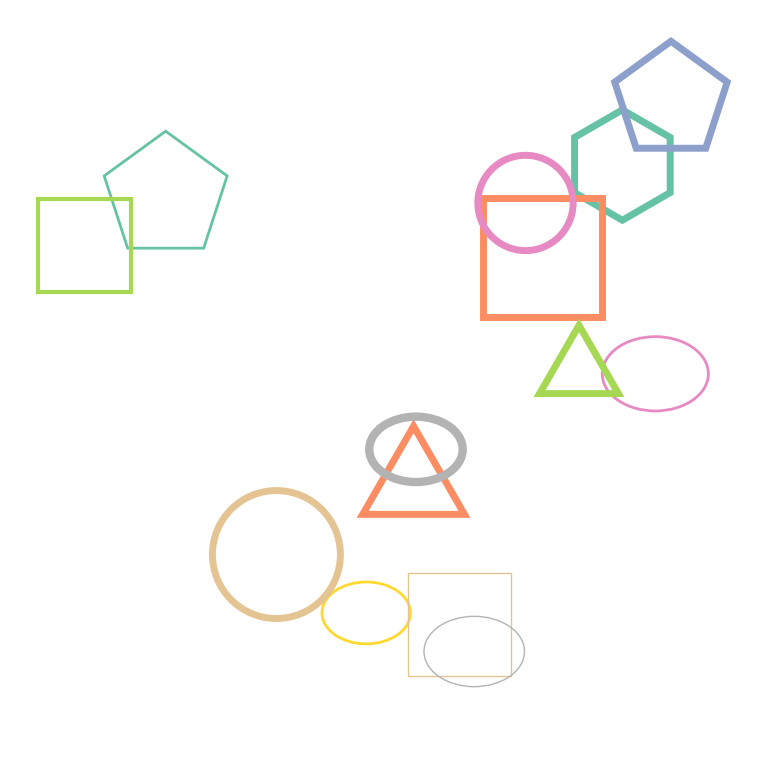[{"shape": "pentagon", "thickness": 1, "radius": 0.42, "center": [0.215, 0.746]}, {"shape": "hexagon", "thickness": 2.5, "radius": 0.36, "center": [0.808, 0.786]}, {"shape": "square", "thickness": 2.5, "radius": 0.39, "center": [0.704, 0.666]}, {"shape": "triangle", "thickness": 2.5, "radius": 0.38, "center": [0.537, 0.37]}, {"shape": "pentagon", "thickness": 2.5, "radius": 0.38, "center": [0.871, 0.87]}, {"shape": "oval", "thickness": 1, "radius": 0.34, "center": [0.851, 0.515]}, {"shape": "circle", "thickness": 2.5, "radius": 0.31, "center": [0.682, 0.736]}, {"shape": "square", "thickness": 1.5, "radius": 0.3, "center": [0.11, 0.681]}, {"shape": "triangle", "thickness": 2.5, "radius": 0.3, "center": [0.752, 0.518]}, {"shape": "oval", "thickness": 1, "radius": 0.29, "center": [0.476, 0.204]}, {"shape": "square", "thickness": 0.5, "radius": 0.34, "center": [0.596, 0.189]}, {"shape": "circle", "thickness": 2.5, "radius": 0.42, "center": [0.359, 0.28]}, {"shape": "oval", "thickness": 0.5, "radius": 0.33, "center": [0.616, 0.154]}, {"shape": "oval", "thickness": 3, "radius": 0.3, "center": [0.54, 0.416]}]